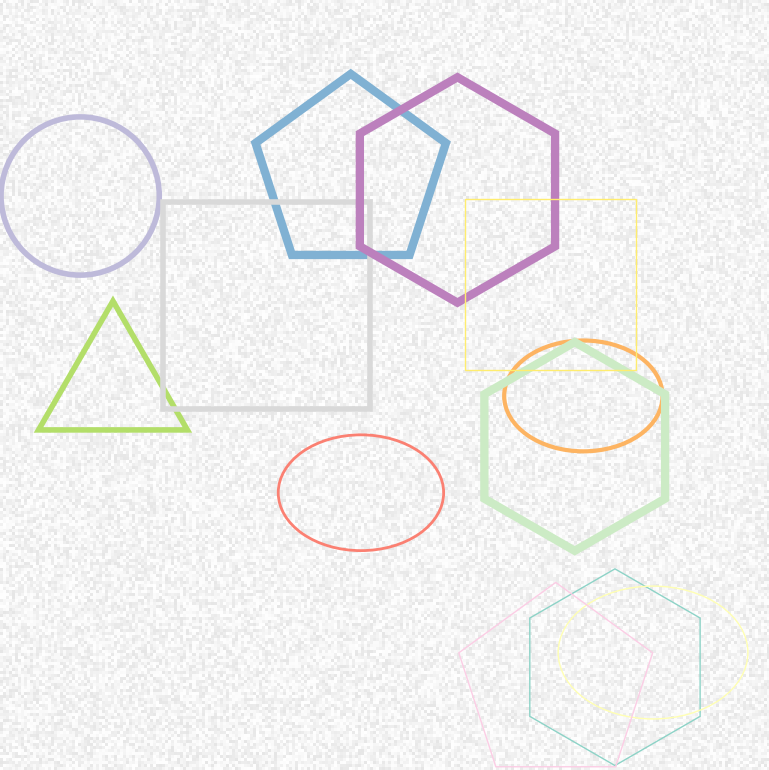[{"shape": "hexagon", "thickness": 0.5, "radius": 0.64, "center": [0.799, 0.134]}, {"shape": "oval", "thickness": 0.5, "radius": 0.62, "center": [0.848, 0.153]}, {"shape": "circle", "thickness": 2, "radius": 0.51, "center": [0.104, 0.745]}, {"shape": "oval", "thickness": 1, "radius": 0.54, "center": [0.469, 0.36]}, {"shape": "pentagon", "thickness": 3, "radius": 0.65, "center": [0.455, 0.774]}, {"shape": "oval", "thickness": 1.5, "radius": 0.51, "center": [0.758, 0.486]}, {"shape": "triangle", "thickness": 2, "radius": 0.56, "center": [0.147, 0.497]}, {"shape": "pentagon", "thickness": 0.5, "radius": 0.66, "center": [0.722, 0.111]}, {"shape": "square", "thickness": 2, "radius": 0.67, "center": [0.346, 0.603]}, {"shape": "hexagon", "thickness": 3, "radius": 0.73, "center": [0.594, 0.753]}, {"shape": "hexagon", "thickness": 3, "radius": 0.68, "center": [0.746, 0.42]}, {"shape": "square", "thickness": 0.5, "radius": 0.56, "center": [0.714, 0.631]}]